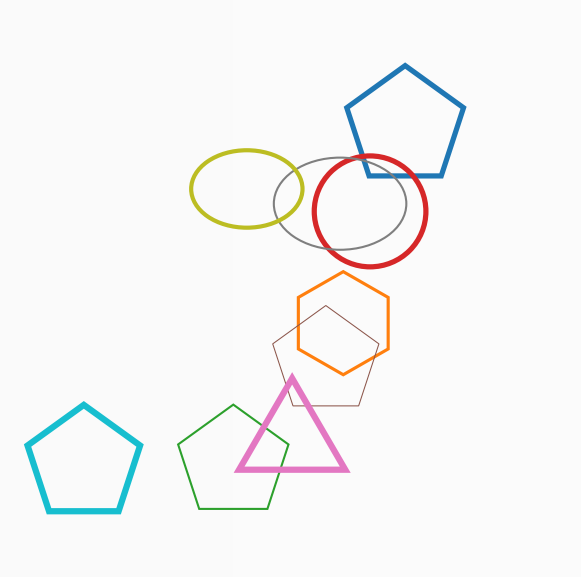[{"shape": "pentagon", "thickness": 2.5, "radius": 0.53, "center": [0.697, 0.78]}, {"shape": "hexagon", "thickness": 1.5, "radius": 0.45, "center": [0.591, 0.439]}, {"shape": "pentagon", "thickness": 1, "radius": 0.5, "center": [0.401, 0.199]}, {"shape": "circle", "thickness": 2.5, "radius": 0.48, "center": [0.637, 0.633]}, {"shape": "pentagon", "thickness": 0.5, "radius": 0.48, "center": [0.561, 0.374]}, {"shape": "triangle", "thickness": 3, "radius": 0.53, "center": [0.503, 0.239]}, {"shape": "oval", "thickness": 1, "radius": 0.57, "center": [0.585, 0.646]}, {"shape": "oval", "thickness": 2, "radius": 0.48, "center": [0.425, 0.672]}, {"shape": "pentagon", "thickness": 3, "radius": 0.51, "center": [0.144, 0.196]}]